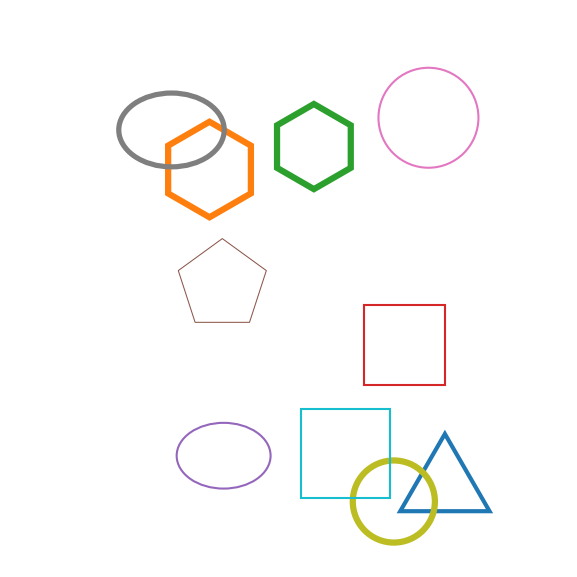[{"shape": "triangle", "thickness": 2, "radius": 0.45, "center": [0.77, 0.159]}, {"shape": "hexagon", "thickness": 3, "radius": 0.41, "center": [0.363, 0.706]}, {"shape": "hexagon", "thickness": 3, "radius": 0.37, "center": [0.544, 0.745]}, {"shape": "square", "thickness": 1, "radius": 0.35, "center": [0.7, 0.401]}, {"shape": "oval", "thickness": 1, "radius": 0.41, "center": [0.387, 0.21]}, {"shape": "pentagon", "thickness": 0.5, "radius": 0.4, "center": [0.385, 0.506]}, {"shape": "circle", "thickness": 1, "radius": 0.43, "center": [0.742, 0.795]}, {"shape": "oval", "thickness": 2.5, "radius": 0.46, "center": [0.297, 0.774]}, {"shape": "circle", "thickness": 3, "radius": 0.36, "center": [0.682, 0.131]}, {"shape": "square", "thickness": 1, "radius": 0.38, "center": [0.598, 0.214]}]